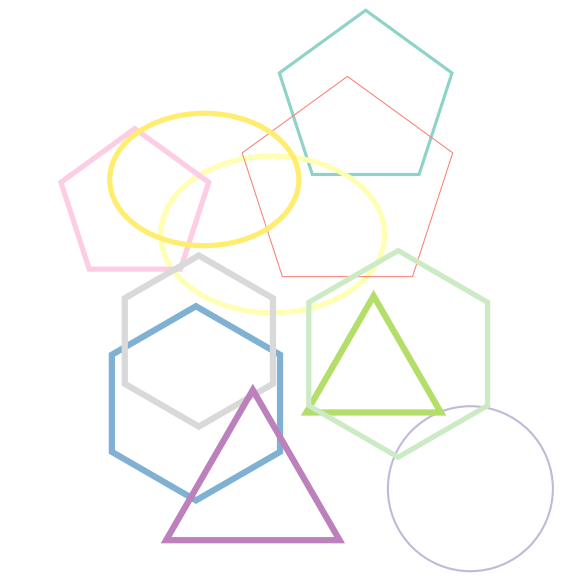[{"shape": "pentagon", "thickness": 1.5, "radius": 0.79, "center": [0.633, 0.824]}, {"shape": "oval", "thickness": 2.5, "radius": 0.97, "center": [0.472, 0.593]}, {"shape": "circle", "thickness": 1, "radius": 0.71, "center": [0.815, 0.153]}, {"shape": "pentagon", "thickness": 0.5, "radius": 0.96, "center": [0.602, 0.675]}, {"shape": "hexagon", "thickness": 3, "radius": 0.84, "center": [0.339, 0.301]}, {"shape": "triangle", "thickness": 3, "radius": 0.67, "center": [0.647, 0.352]}, {"shape": "pentagon", "thickness": 2.5, "radius": 0.67, "center": [0.233, 0.642]}, {"shape": "hexagon", "thickness": 3, "radius": 0.74, "center": [0.344, 0.409]}, {"shape": "triangle", "thickness": 3, "radius": 0.87, "center": [0.438, 0.15]}, {"shape": "hexagon", "thickness": 2.5, "radius": 0.89, "center": [0.69, 0.386]}, {"shape": "oval", "thickness": 2.5, "radius": 0.82, "center": [0.354, 0.688]}]